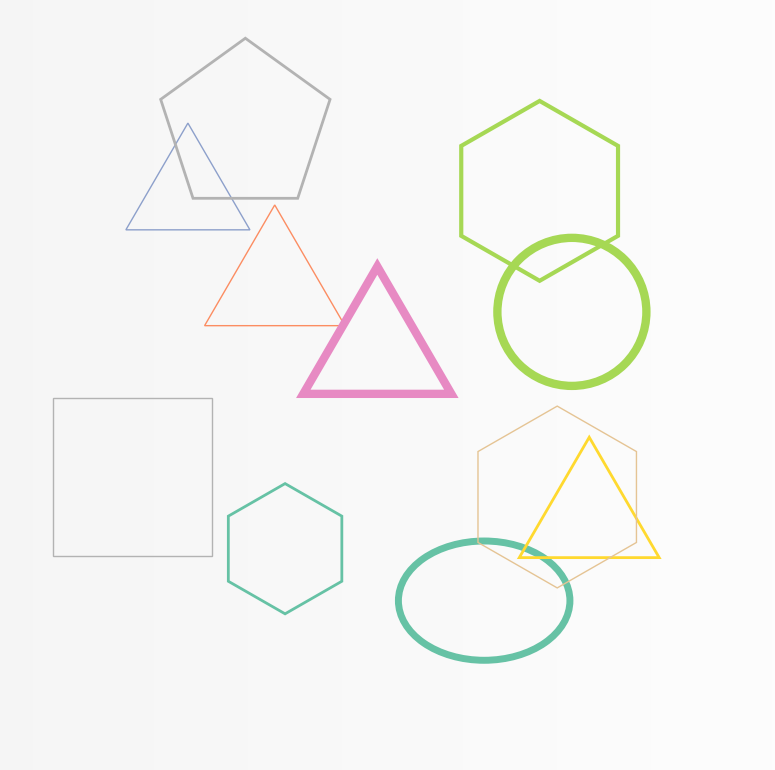[{"shape": "hexagon", "thickness": 1, "radius": 0.42, "center": [0.368, 0.287]}, {"shape": "oval", "thickness": 2.5, "radius": 0.55, "center": [0.625, 0.22]}, {"shape": "triangle", "thickness": 0.5, "radius": 0.52, "center": [0.354, 0.629]}, {"shape": "triangle", "thickness": 0.5, "radius": 0.46, "center": [0.242, 0.748]}, {"shape": "triangle", "thickness": 3, "radius": 0.55, "center": [0.487, 0.544]}, {"shape": "circle", "thickness": 3, "radius": 0.48, "center": [0.738, 0.595]}, {"shape": "hexagon", "thickness": 1.5, "radius": 0.58, "center": [0.696, 0.752]}, {"shape": "triangle", "thickness": 1, "radius": 0.52, "center": [0.76, 0.328]}, {"shape": "hexagon", "thickness": 0.5, "radius": 0.59, "center": [0.719, 0.355]}, {"shape": "pentagon", "thickness": 1, "radius": 0.57, "center": [0.317, 0.835]}, {"shape": "square", "thickness": 0.5, "radius": 0.51, "center": [0.171, 0.38]}]